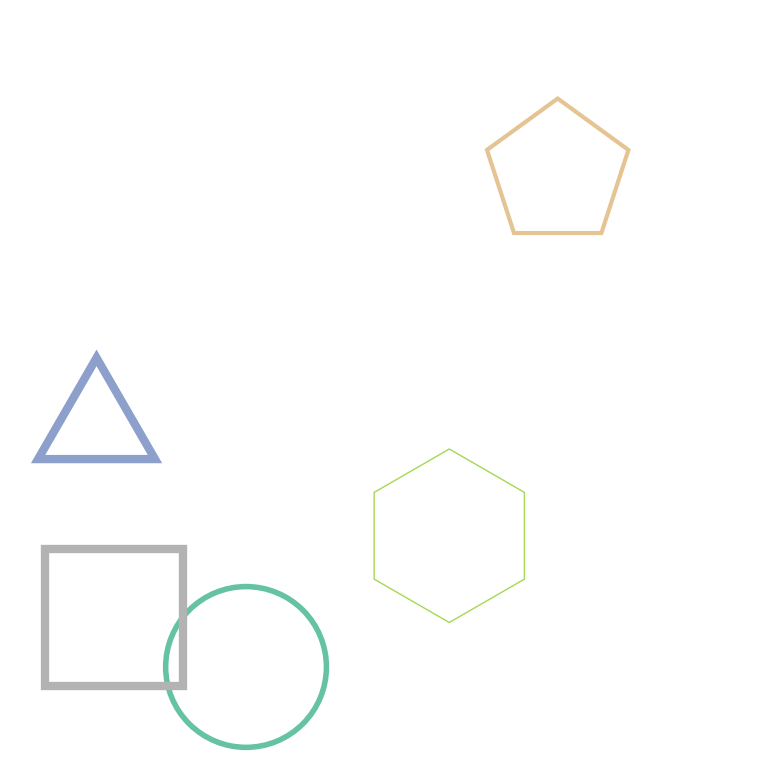[{"shape": "circle", "thickness": 2, "radius": 0.52, "center": [0.32, 0.134]}, {"shape": "triangle", "thickness": 3, "radius": 0.44, "center": [0.125, 0.448]}, {"shape": "hexagon", "thickness": 0.5, "radius": 0.56, "center": [0.583, 0.304]}, {"shape": "pentagon", "thickness": 1.5, "radius": 0.48, "center": [0.724, 0.775]}, {"shape": "square", "thickness": 3, "radius": 0.45, "center": [0.148, 0.198]}]